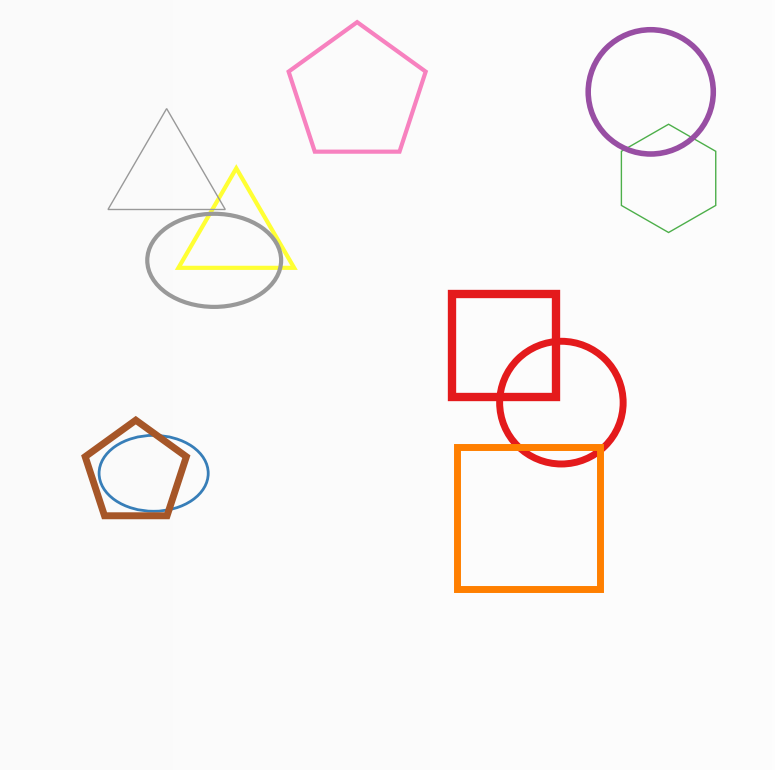[{"shape": "circle", "thickness": 2.5, "radius": 0.4, "center": [0.724, 0.477]}, {"shape": "square", "thickness": 3, "radius": 0.33, "center": [0.651, 0.552]}, {"shape": "oval", "thickness": 1, "radius": 0.35, "center": [0.198, 0.385]}, {"shape": "hexagon", "thickness": 0.5, "radius": 0.35, "center": [0.863, 0.768]}, {"shape": "circle", "thickness": 2, "radius": 0.4, "center": [0.84, 0.881]}, {"shape": "square", "thickness": 2.5, "radius": 0.46, "center": [0.682, 0.327]}, {"shape": "triangle", "thickness": 1.5, "radius": 0.43, "center": [0.305, 0.695]}, {"shape": "pentagon", "thickness": 2.5, "radius": 0.34, "center": [0.175, 0.386]}, {"shape": "pentagon", "thickness": 1.5, "radius": 0.46, "center": [0.461, 0.878]}, {"shape": "oval", "thickness": 1.5, "radius": 0.43, "center": [0.276, 0.662]}, {"shape": "triangle", "thickness": 0.5, "radius": 0.44, "center": [0.215, 0.772]}]